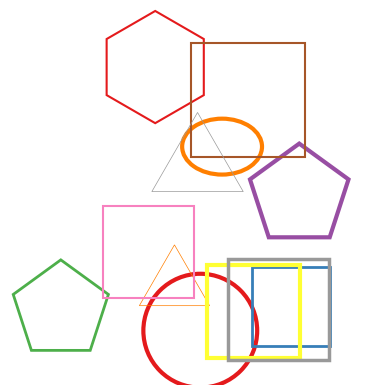[{"shape": "circle", "thickness": 3, "radius": 0.74, "center": [0.52, 0.141]}, {"shape": "hexagon", "thickness": 1.5, "radius": 0.73, "center": [0.403, 0.826]}, {"shape": "square", "thickness": 2, "radius": 0.51, "center": [0.755, 0.203]}, {"shape": "pentagon", "thickness": 2, "radius": 0.65, "center": [0.158, 0.195]}, {"shape": "pentagon", "thickness": 3, "radius": 0.67, "center": [0.777, 0.492]}, {"shape": "oval", "thickness": 3, "radius": 0.52, "center": [0.577, 0.619]}, {"shape": "triangle", "thickness": 0.5, "radius": 0.53, "center": [0.453, 0.259]}, {"shape": "square", "thickness": 3, "radius": 0.61, "center": [0.658, 0.191]}, {"shape": "square", "thickness": 1.5, "radius": 0.74, "center": [0.644, 0.741]}, {"shape": "square", "thickness": 1.5, "radius": 0.59, "center": [0.385, 0.345]}, {"shape": "square", "thickness": 2.5, "radius": 0.65, "center": [0.723, 0.196]}, {"shape": "triangle", "thickness": 0.5, "radius": 0.69, "center": [0.513, 0.571]}]